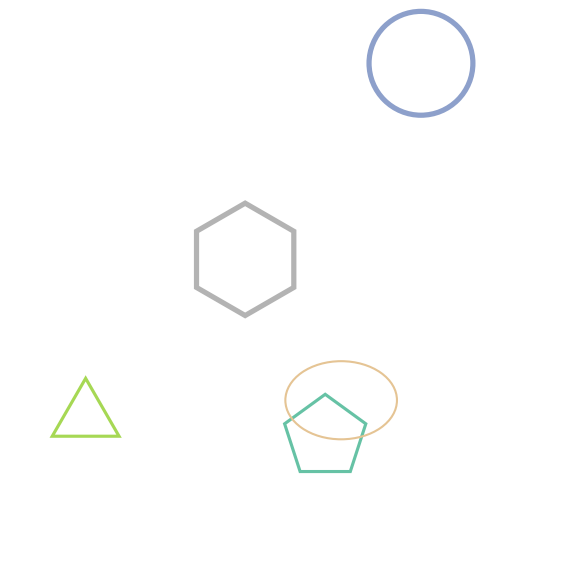[{"shape": "pentagon", "thickness": 1.5, "radius": 0.37, "center": [0.563, 0.242]}, {"shape": "circle", "thickness": 2.5, "radius": 0.45, "center": [0.729, 0.89]}, {"shape": "triangle", "thickness": 1.5, "radius": 0.33, "center": [0.148, 0.277]}, {"shape": "oval", "thickness": 1, "radius": 0.48, "center": [0.591, 0.306]}, {"shape": "hexagon", "thickness": 2.5, "radius": 0.49, "center": [0.425, 0.55]}]